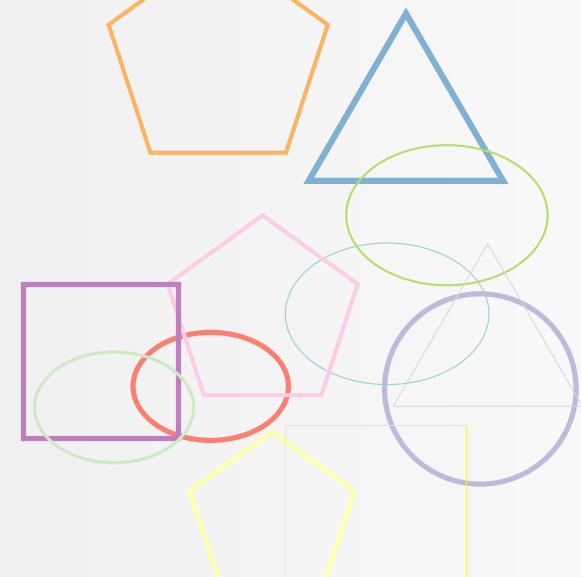[{"shape": "oval", "thickness": 0.5, "radius": 0.88, "center": [0.666, 0.456]}, {"shape": "pentagon", "thickness": 2.5, "radius": 0.75, "center": [0.468, 0.103]}, {"shape": "circle", "thickness": 2.5, "radius": 0.82, "center": [0.826, 0.326]}, {"shape": "oval", "thickness": 2.5, "radius": 0.67, "center": [0.362, 0.33]}, {"shape": "triangle", "thickness": 3, "radius": 0.97, "center": [0.698, 0.783]}, {"shape": "pentagon", "thickness": 2, "radius": 0.99, "center": [0.375, 0.895]}, {"shape": "oval", "thickness": 1, "radius": 0.87, "center": [0.769, 0.626]}, {"shape": "pentagon", "thickness": 2, "radius": 0.86, "center": [0.452, 0.454]}, {"shape": "triangle", "thickness": 0.5, "radius": 0.94, "center": [0.839, 0.39]}, {"shape": "square", "thickness": 2.5, "radius": 0.67, "center": [0.173, 0.373]}, {"shape": "oval", "thickness": 1.5, "radius": 0.68, "center": [0.196, 0.294]}, {"shape": "square", "thickness": 0.5, "radius": 0.78, "center": [0.646, 0.108]}]